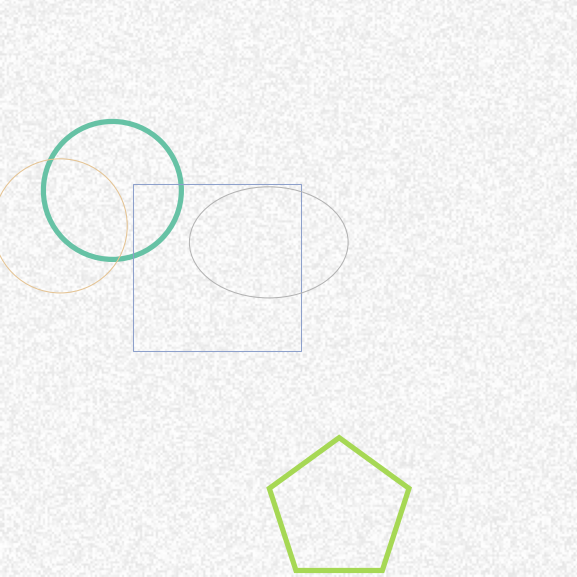[{"shape": "circle", "thickness": 2.5, "radius": 0.6, "center": [0.195, 0.669]}, {"shape": "square", "thickness": 0.5, "radius": 0.73, "center": [0.376, 0.536]}, {"shape": "pentagon", "thickness": 2.5, "radius": 0.64, "center": [0.587, 0.114]}, {"shape": "circle", "thickness": 0.5, "radius": 0.58, "center": [0.104, 0.608]}, {"shape": "oval", "thickness": 0.5, "radius": 0.69, "center": [0.465, 0.579]}]